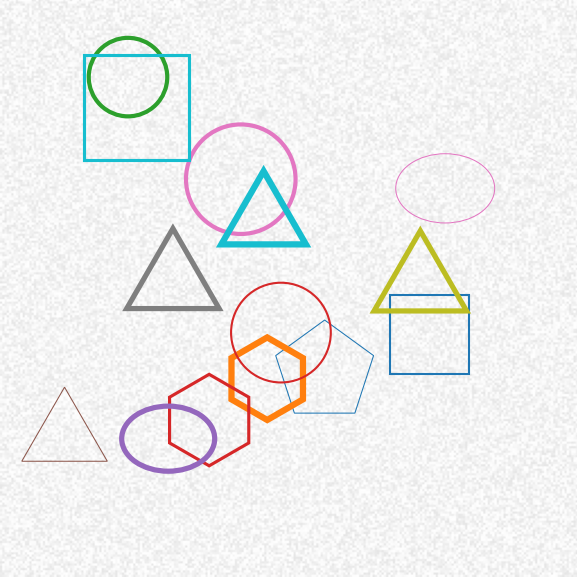[{"shape": "pentagon", "thickness": 0.5, "radius": 0.45, "center": [0.562, 0.356]}, {"shape": "square", "thickness": 1, "radius": 0.34, "center": [0.744, 0.42]}, {"shape": "hexagon", "thickness": 3, "radius": 0.36, "center": [0.463, 0.343]}, {"shape": "circle", "thickness": 2, "radius": 0.34, "center": [0.222, 0.866]}, {"shape": "hexagon", "thickness": 1.5, "radius": 0.4, "center": [0.362, 0.272]}, {"shape": "circle", "thickness": 1, "radius": 0.43, "center": [0.486, 0.423]}, {"shape": "oval", "thickness": 2.5, "radius": 0.4, "center": [0.291, 0.24]}, {"shape": "triangle", "thickness": 0.5, "radius": 0.43, "center": [0.112, 0.243]}, {"shape": "circle", "thickness": 2, "radius": 0.47, "center": [0.417, 0.689]}, {"shape": "oval", "thickness": 0.5, "radius": 0.43, "center": [0.771, 0.673]}, {"shape": "triangle", "thickness": 2.5, "radius": 0.46, "center": [0.299, 0.511]}, {"shape": "triangle", "thickness": 2.5, "radius": 0.46, "center": [0.728, 0.507]}, {"shape": "square", "thickness": 1.5, "radius": 0.45, "center": [0.236, 0.813]}, {"shape": "triangle", "thickness": 3, "radius": 0.42, "center": [0.456, 0.618]}]